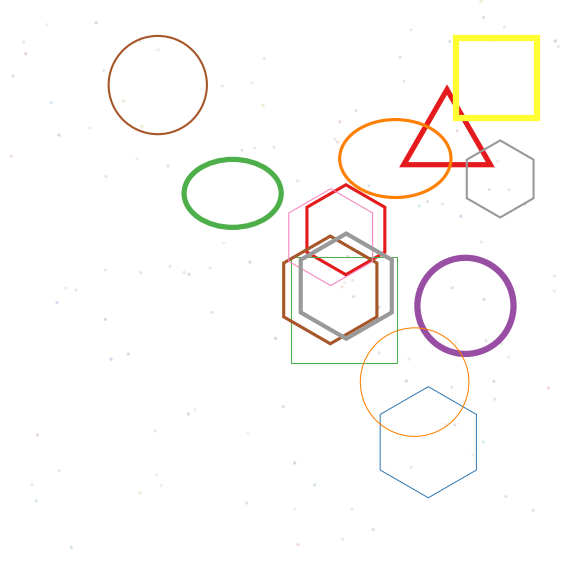[{"shape": "hexagon", "thickness": 1.5, "radius": 0.39, "center": [0.599, 0.601]}, {"shape": "triangle", "thickness": 2.5, "radius": 0.43, "center": [0.774, 0.757]}, {"shape": "hexagon", "thickness": 0.5, "radius": 0.48, "center": [0.742, 0.233]}, {"shape": "oval", "thickness": 2.5, "radius": 0.42, "center": [0.403, 0.664]}, {"shape": "square", "thickness": 0.5, "radius": 0.46, "center": [0.596, 0.463]}, {"shape": "circle", "thickness": 3, "radius": 0.42, "center": [0.806, 0.47]}, {"shape": "oval", "thickness": 1.5, "radius": 0.48, "center": [0.685, 0.725]}, {"shape": "circle", "thickness": 0.5, "radius": 0.47, "center": [0.718, 0.337]}, {"shape": "square", "thickness": 3, "radius": 0.35, "center": [0.86, 0.864]}, {"shape": "circle", "thickness": 1, "radius": 0.43, "center": [0.273, 0.852]}, {"shape": "hexagon", "thickness": 1.5, "radius": 0.47, "center": [0.572, 0.497]}, {"shape": "hexagon", "thickness": 0.5, "radius": 0.42, "center": [0.573, 0.588]}, {"shape": "hexagon", "thickness": 2, "radius": 0.46, "center": [0.6, 0.504]}, {"shape": "hexagon", "thickness": 1, "radius": 0.33, "center": [0.866, 0.689]}]